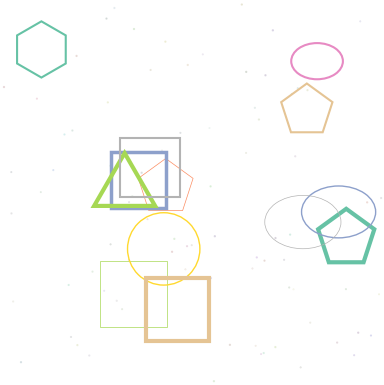[{"shape": "hexagon", "thickness": 1.5, "radius": 0.36, "center": [0.108, 0.872]}, {"shape": "pentagon", "thickness": 3, "radius": 0.38, "center": [0.899, 0.381]}, {"shape": "pentagon", "thickness": 0.5, "radius": 0.37, "center": [0.43, 0.514]}, {"shape": "square", "thickness": 2.5, "radius": 0.36, "center": [0.36, 0.533]}, {"shape": "oval", "thickness": 1, "radius": 0.48, "center": [0.879, 0.45]}, {"shape": "oval", "thickness": 1.5, "radius": 0.34, "center": [0.824, 0.841]}, {"shape": "square", "thickness": 0.5, "radius": 0.43, "center": [0.346, 0.237]}, {"shape": "triangle", "thickness": 3, "radius": 0.46, "center": [0.324, 0.511]}, {"shape": "circle", "thickness": 1, "radius": 0.47, "center": [0.425, 0.354]}, {"shape": "square", "thickness": 3, "radius": 0.41, "center": [0.461, 0.197]}, {"shape": "pentagon", "thickness": 1.5, "radius": 0.35, "center": [0.797, 0.713]}, {"shape": "oval", "thickness": 0.5, "radius": 0.49, "center": [0.787, 0.423]}, {"shape": "square", "thickness": 1.5, "radius": 0.39, "center": [0.389, 0.565]}]